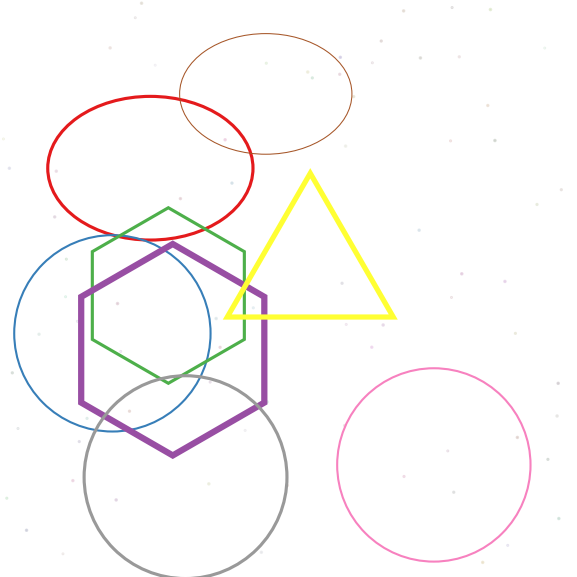[{"shape": "oval", "thickness": 1.5, "radius": 0.89, "center": [0.26, 0.708]}, {"shape": "circle", "thickness": 1, "radius": 0.85, "center": [0.195, 0.422]}, {"shape": "hexagon", "thickness": 1.5, "radius": 0.76, "center": [0.291, 0.487]}, {"shape": "hexagon", "thickness": 3, "radius": 0.92, "center": [0.299, 0.394]}, {"shape": "triangle", "thickness": 2.5, "radius": 0.83, "center": [0.537, 0.533]}, {"shape": "oval", "thickness": 0.5, "radius": 0.75, "center": [0.46, 0.837]}, {"shape": "circle", "thickness": 1, "radius": 0.84, "center": [0.751, 0.194]}, {"shape": "circle", "thickness": 1.5, "radius": 0.88, "center": [0.321, 0.173]}]